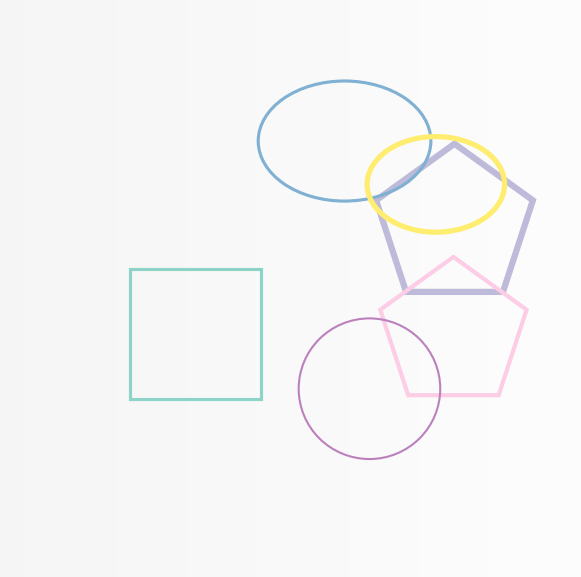[{"shape": "square", "thickness": 1.5, "radius": 0.56, "center": [0.337, 0.421]}, {"shape": "pentagon", "thickness": 3, "radius": 0.71, "center": [0.782, 0.608]}, {"shape": "oval", "thickness": 1.5, "radius": 0.74, "center": [0.593, 0.755]}, {"shape": "pentagon", "thickness": 2, "radius": 0.66, "center": [0.78, 0.422]}, {"shape": "circle", "thickness": 1, "radius": 0.61, "center": [0.636, 0.326]}, {"shape": "oval", "thickness": 2.5, "radius": 0.59, "center": [0.75, 0.68]}]